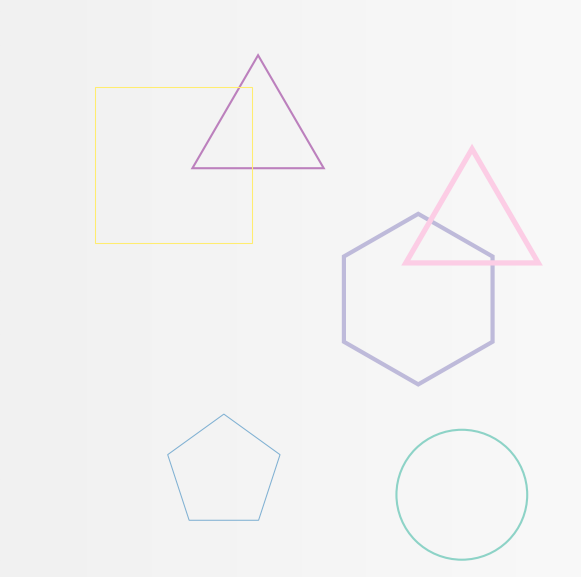[{"shape": "circle", "thickness": 1, "radius": 0.56, "center": [0.795, 0.142]}, {"shape": "hexagon", "thickness": 2, "radius": 0.74, "center": [0.72, 0.481]}, {"shape": "pentagon", "thickness": 0.5, "radius": 0.51, "center": [0.385, 0.18]}, {"shape": "triangle", "thickness": 2.5, "radius": 0.66, "center": [0.812, 0.61]}, {"shape": "triangle", "thickness": 1, "radius": 0.65, "center": [0.444, 0.773]}, {"shape": "square", "thickness": 0.5, "radius": 0.68, "center": [0.298, 0.713]}]